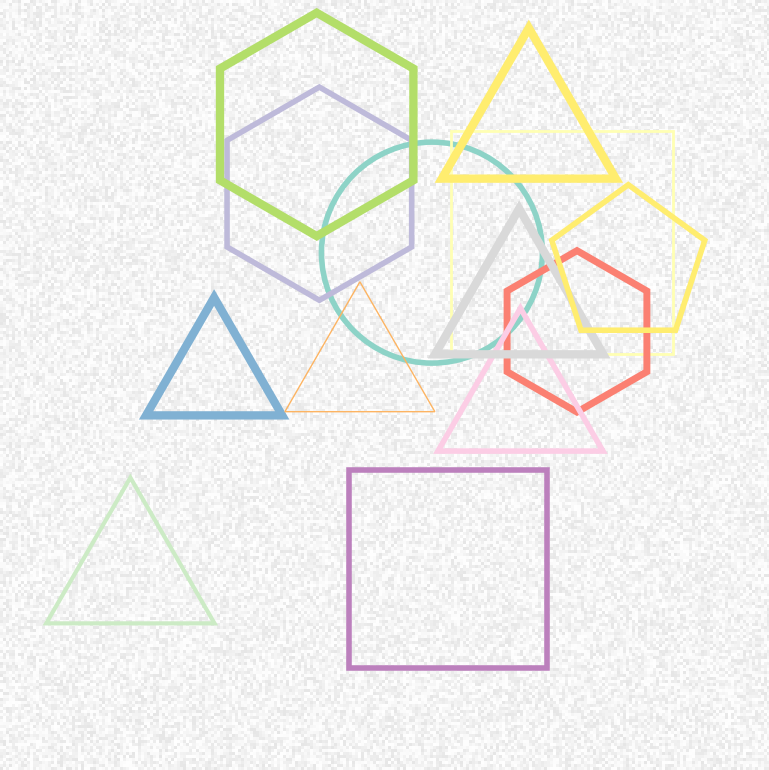[{"shape": "circle", "thickness": 2, "radius": 0.72, "center": [0.561, 0.672]}, {"shape": "square", "thickness": 1, "radius": 0.72, "center": [0.73, 0.685]}, {"shape": "hexagon", "thickness": 2, "radius": 0.69, "center": [0.415, 0.749]}, {"shape": "hexagon", "thickness": 2.5, "radius": 0.52, "center": [0.749, 0.57]}, {"shape": "triangle", "thickness": 3, "radius": 0.51, "center": [0.278, 0.512]}, {"shape": "triangle", "thickness": 0.5, "radius": 0.56, "center": [0.467, 0.522]}, {"shape": "hexagon", "thickness": 3, "radius": 0.73, "center": [0.411, 0.838]}, {"shape": "triangle", "thickness": 2, "radius": 0.62, "center": [0.676, 0.476]}, {"shape": "triangle", "thickness": 3, "radius": 0.63, "center": [0.674, 0.603]}, {"shape": "square", "thickness": 2, "radius": 0.64, "center": [0.582, 0.261]}, {"shape": "triangle", "thickness": 1.5, "radius": 0.63, "center": [0.169, 0.254]}, {"shape": "triangle", "thickness": 3, "radius": 0.65, "center": [0.687, 0.833]}, {"shape": "pentagon", "thickness": 2, "radius": 0.52, "center": [0.816, 0.656]}]